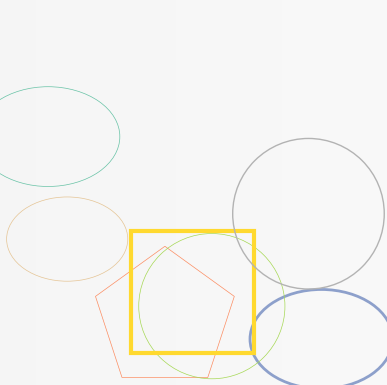[{"shape": "oval", "thickness": 0.5, "radius": 0.93, "center": [0.124, 0.645]}, {"shape": "pentagon", "thickness": 0.5, "radius": 0.94, "center": [0.426, 0.172]}, {"shape": "oval", "thickness": 2, "radius": 0.92, "center": [0.829, 0.119]}, {"shape": "circle", "thickness": 0.5, "radius": 0.94, "center": [0.547, 0.205]}, {"shape": "square", "thickness": 3, "radius": 0.79, "center": [0.498, 0.242]}, {"shape": "oval", "thickness": 0.5, "radius": 0.78, "center": [0.173, 0.379]}, {"shape": "circle", "thickness": 1, "radius": 0.98, "center": [0.796, 0.445]}]